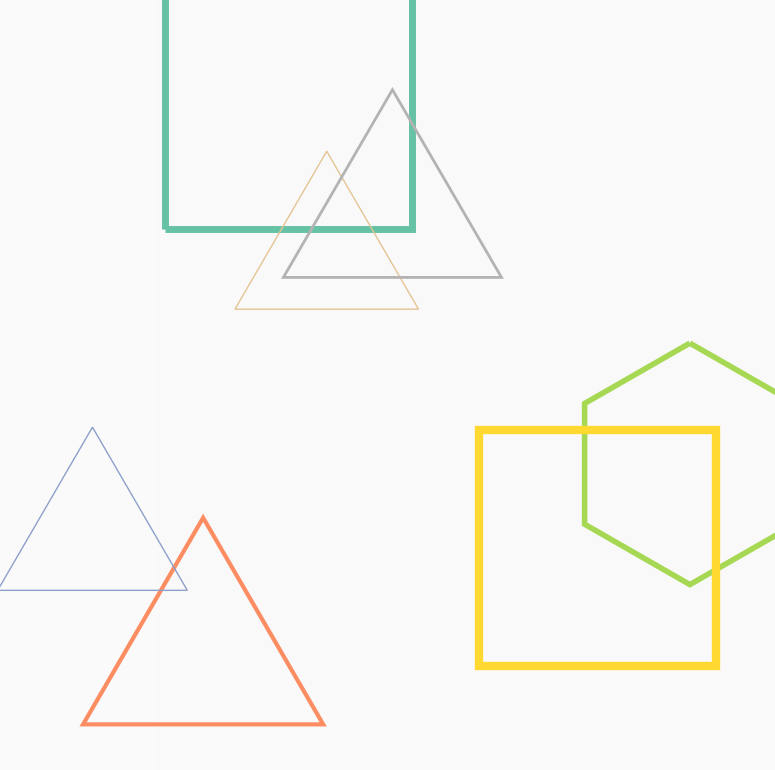[{"shape": "square", "thickness": 2.5, "radius": 0.8, "center": [0.372, 0.862]}, {"shape": "triangle", "thickness": 1.5, "radius": 0.89, "center": [0.262, 0.149]}, {"shape": "triangle", "thickness": 0.5, "radius": 0.71, "center": [0.119, 0.304]}, {"shape": "hexagon", "thickness": 2, "radius": 0.78, "center": [0.89, 0.398]}, {"shape": "square", "thickness": 3, "radius": 0.76, "center": [0.771, 0.288]}, {"shape": "triangle", "thickness": 0.5, "radius": 0.68, "center": [0.422, 0.667]}, {"shape": "triangle", "thickness": 1, "radius": 0.81, "center": [0.506, 0.721]}]